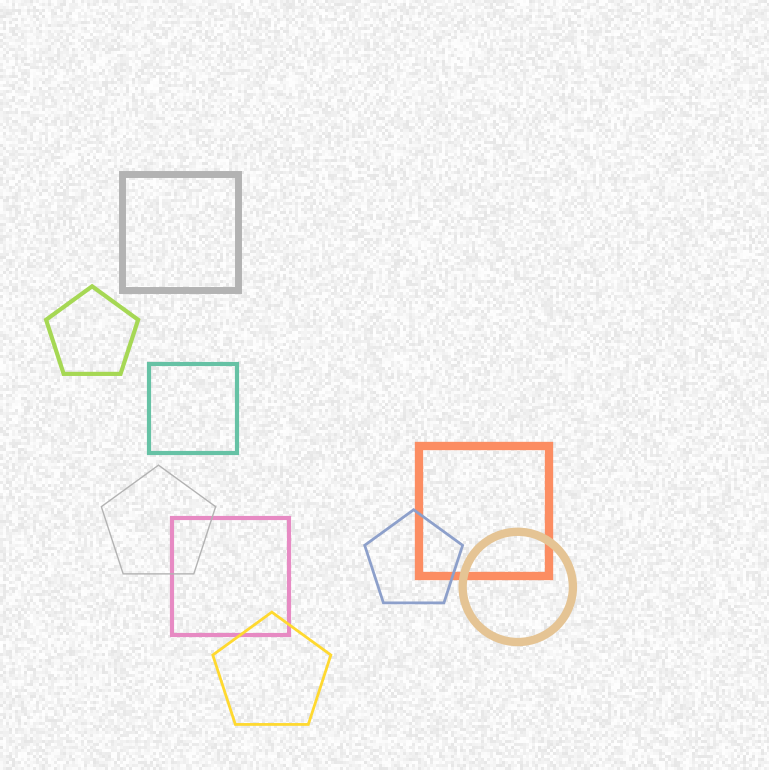[{"shape": "square", "thickness": 1.5, "radius": 0.29, "center": [0.251, 0.469]}, {"shape": "square", "thickness": 3, "radius": 0.42, "center": [0.628, 0.336]}, {"shape": "pentagon", "thickness": 1, "radius": 0.33, "center": [0.537, 0.271]}, {"shape": "square", "thickness": 1.5, "radius": 0.38, "center": [0.299, 0.252]}, {"shape": "pentagon", "thickness": 1.5, "radius": 0.31, "center": [0.12, 0.565]}, {"shape": "pentagon", "thickness": 1, "radius": 0.4, "center": [0.353, 0.124]}, {"shape": "circle", "thickness": 3, "radius": 0.36, "center": [0.672, 0.238]}, {"shape": "pentagon", "thickness": 0.5, "radius": 0.39, "center": [0.206, 0.318]}, {"shape": "square", "thickness": 2.5, "radius": 0.38, "center": [0.234, 0.699]}]